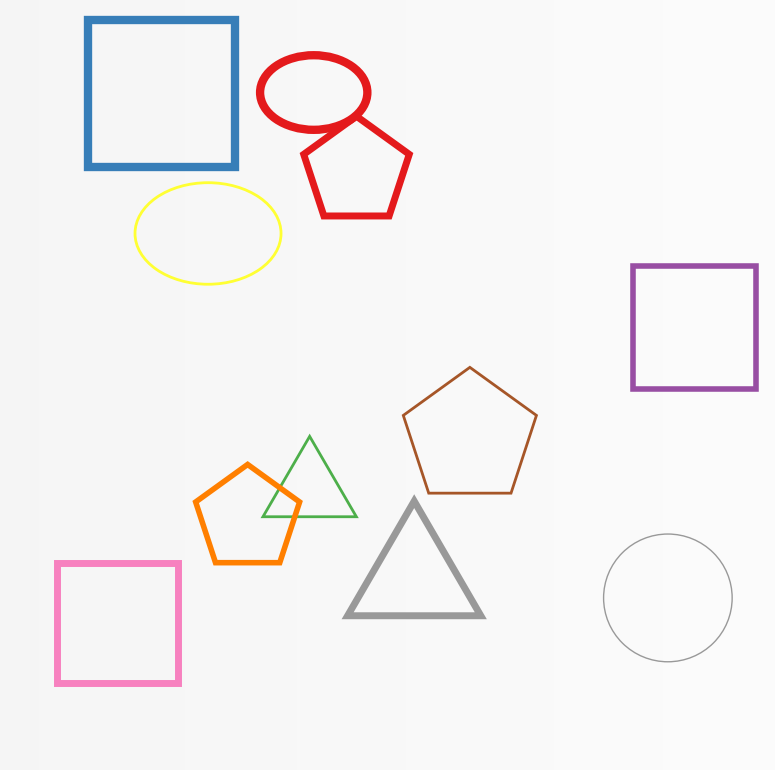[{"shape": "oval", "thickness": 3, "radius": 0.35, "center": [0.405, 0.88]}, {"shape": "pentagon", "thickness": 2.5, "radius": 0.36, "center": [0.46, 0.777]}, {"shape": "square", "thickness": 3, "radius": 0.48, "center": [0.208, 0.879]}, {"shape": "triangle", "thickness": 1, "radius": 0.35, "center": [0.4, 0.364]}, {"shape": "square", "thickness": 2, "radius": 0.4, "center": [0.896, 0.574]}, {"shape": "pentagon", "thickness": 2, "radius": 0.35, "center": [0.32, 0.326]}, {"shape": "oval", "thickness": 1, "radius": 0.47, "center": [0.268, 0.697]}, {"shape": "pentagon", "thickness": 1, "radius": 0.45, "center": [0.606, 0.433]}, {"shape": "square", "thickness": 2.5, "radius": 0.39, "center": [0.152, 0.191]}, {"shape": "circle", "thickness": 0.5, "radius": 0.41, "center": [0.862, 0.223]}, {"shape": "triangle", "thickness": 2.5, "radius": 0.5, "center": [0.534, 0.25]}]